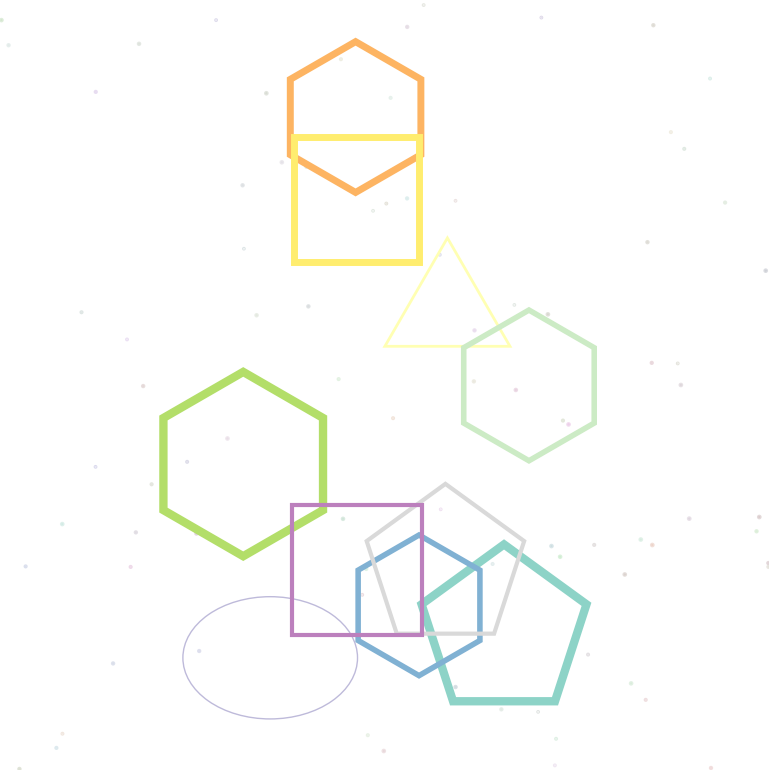[{"shape": "pentagon", "thickness": 3, "radius": 0.56, "center": [0.655, 0.18]}, {"shape": "triangle", "thickness": 1, "radius": 0.47, "center": [0.581, 0.597]}, {"shape": "oval", "thickness": 0.5, "radius": 0.57, "center": [0.351, 0.146]}, {"shape": "hexagon", "thickness": 2, "radius": 0.46, "center": [0.544, 0.214]}, {"shape": "hexagon", "thickness": 2.5, "radius": 0.49, "center": [0.462, 0.848]}, {"shape": "hexagon", "thickness": 3, "radius": 0.6, "center": [0.316, 0.397]}, {"shape": "pentagon", "thickness": 1.5, "radius": 0.54, "center": [0.578, 0.264]}, {"shape": "square", "thickness": 1.5, "radius": 0.42, "center": [0.464, 0.26]}, {"shape": "hexagon", "thickness": 2, "radius": 0.49, "center": [0.687, 0.499]}, {"shape": "square", "thickness": 2.5, "radius": 0.4, "center": [0.463, 0.741]}]